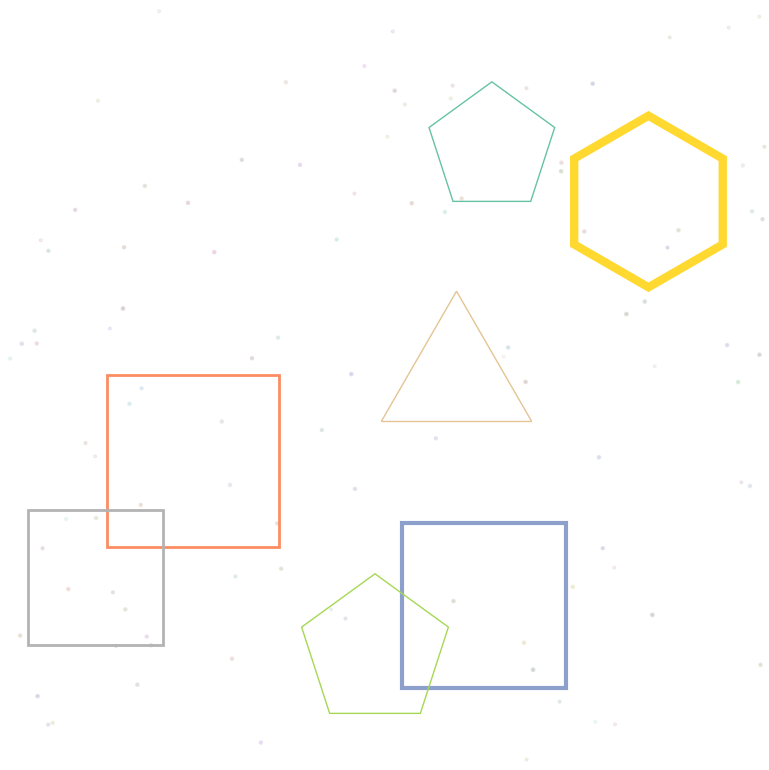[{"shape": "pentagon", "thickness": 0.5, "radius": 0.43, "center": [0.639, 0.808]}, {"shape": "square", "thickness": 1, "radius": 0.56, "center": [0.25, 0.401]}, {"shape": "square", "thickness": 1.5, "radius": 0.53, "center": [0.629, 0.214]}, {"shape": "pentagon", "thickness": 0.5, "radius": 0.5, "center": [0.487, 0.155]}, {"shape": "hexagon", "thickness": 3, "radius": 0.56, "center": [0.842, 0.738]}, {"shape": "triangle", "thickness": 0.5, "radius": 0.56, "center": [0.593, 0.509]}, {"shape": "square", "thickness": 1, "radius": 0.44, "center": [0.124, 0.25]}]